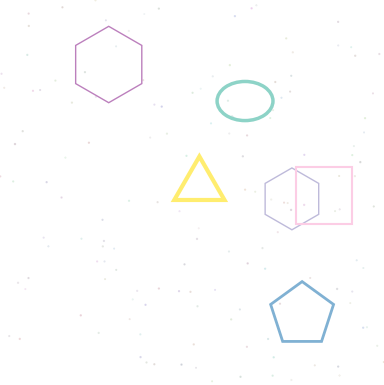[{"shape": "oval", "thickness": 2.5, "radius": 0.36, "center": [0.636, 0.738]}, {"shape": "hexagon", "thickness": 1, "radius": 0.4, "center": [0.758, 0.483]}, {"shape": "pentagon", "thickness": 2, "radius": 0.43, "center": [0.785, 0.183]}, {"shape": "square", "thickness": 1.5, "radius": 0.37, "center": [0.842, 0.493]}, {"shape": "hexagon", "thickness": 1, "radius": 0.5, "center": [0.282, 0.832]}, {"shape": "triangle", "thickness": 3, "radius": 0.38, "center": [0.518, 0.518]}]